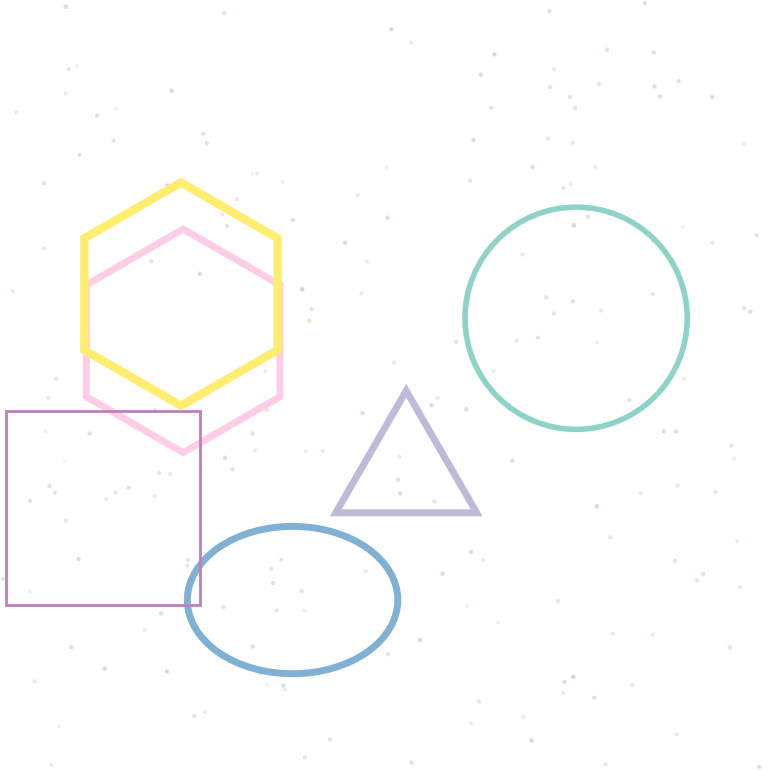[{"shape": "circle", "thickness": 2, "radius": 0.72, "center": [0.748, 0.587]}, {"shape": "triangle", "thickness": 2.5, "radius": 0.53, "center": [0.528, 0.387]}, {"shape": "oval", "thickness": 2.5, "radius": 0.68, "center": [0.38, 0.221]}, {"shape": "hexagon", "thickness": 2.5, "radius": 0.73, "center": [0.238, 0.557]}, {"shape": "square", "thickness": 1, "radius": 0.63, "center": [0.134, 0.34]}, {"shape": "hexagon", "thickness": 3, "radius": 0.72, "center": [0.235, 0.618]}]